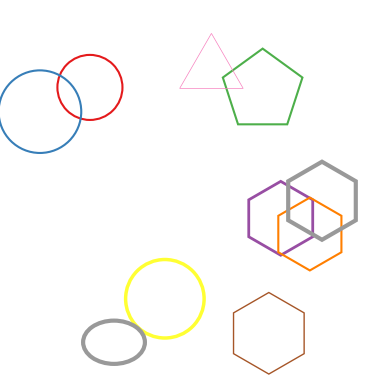[{"shape": "circle", "thickness": 1.5, "radius": 0.42, "center": [0.234, 0.773]}, {"shape": "circle", "thickness": 1.5, "radius": 0.54, "center": [0.104, 0.71]}, {"shape": "pentagon", "thickness": 1.5, "radius": 0.54, "center": [0.682, 0.765]}, {"shape": "hexagon", "thickness": 2, "radius": 0.48, "center": [0.729, 0.433]}, {"shape": "hexagon", "thickness": 1.5, "radius": 0.47, "center": [0.805, 0.392]}, {"shape": "circle", "thickness": 2.5, "radius": 0.51, "center": [0.428, 0.224]}, {"shape": "hexagon", "thickness": 1, "radius": 0.53, "center": [0.698, 0.134]}, {"shape": "triangle", "thickness": 0.5, "radius": 0.48, "center": [0.549, 0.818]}, {"shape": "hexagon", "thickness": 3, "radius": 0.51, "center": [0.836, 0.479]}, {"shape": "oval", "thickness": 3, "radius": 0.4, "center": [0.296, 0.111]}]